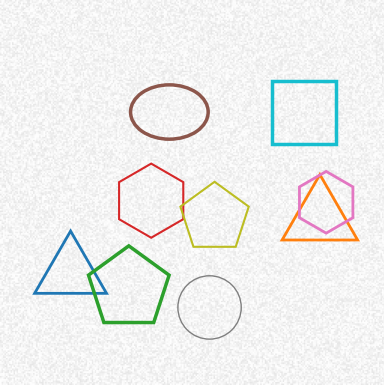[{"shape": "triangle", "thickness": 2, "radius": 0.54, "center": [0.183, 0.292]}, {"shape": "triangle", "thickness": 2, "radius": 0.57, "center": [0.831, 0.433]}, {"shape": "pentagon", "thickness": 2.5, "radius": 0.55, "center": [0.335, 0.251]}, {"shape": "hexagon", "thickness": 1.5, "radius": 0.48, "center": [0.393, 0.479]}, {"shape": "oval", "thickness": 2.5, "radius": 0.5, "center": [0.44, 0.709]}, {"shape": "hexagon", "thickness": 2, "radius": 0.4, "center": [0.847, 0.475]}, {"shape": "circle", "thickness": 1, "radius": 0.41, "center": [0.544, 0.201]}, {"shape": "pentagon", "thickness": 1.5, "radius": 0.47, "center": [0.557, 0.434]}, {"shape": "square", "thickness": 2.5, "radius": 0.41, "center": [0.79, 0.707]}]